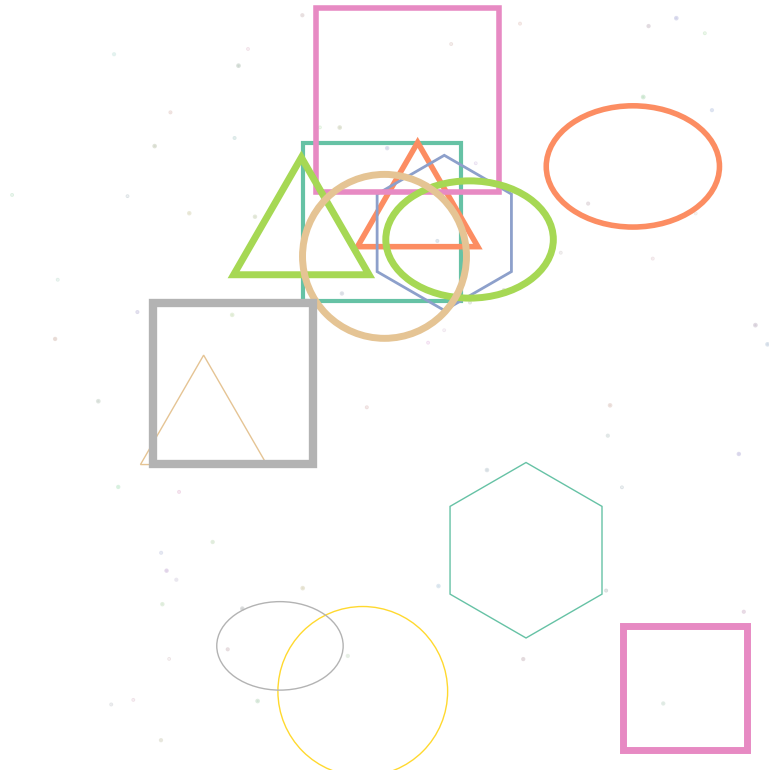[{"shape": "square", "thickness": 1.5, "radius": 0.51, "center": [0.496, 0.712]}, {"shape": "hexagon", "thickness": 0.5, "radius": 0.57, "center": [0.683, 0.285]}, {"shape": "triangle", "thickness": 2, "radius": 0.45, "center": [0.542, 0.725]}, {"shape": "oval", "thickness": 2, "radius": 0.56, "center": [0.822, 0.784]}, {"shape": "hexagon", "thickness": 1, "radius": 0.5, "center": [0.577, 0.698]}, {"shape": "square", "thickness": 2.5, "radius": 0.4, "center": [0.889, 0.106]}, {"shape": "square", "thickness": 2, "radius": 0.59, "center": [0.529, 0.87]}, {"shape": "triangle", "thickness": 2.5, "radius": 0.51, "center": [0.391, 0.694]}, {"shape": "oval", "thickness": 2.5, "radius": 0.54, "center": [0.61, 0.689]}, {"shape": "circle", "thickness": 0.5, "radius": 0.55, "center": [0.471, 0.102]}, {"shape": "triangle", "thickness": 0.5, "radius": 0.47, "center": [0.264, 0.444]}, {"shape": "circle", "thickness": 2.5, "radius": 0.53, "center": [0.499, 0.667]}, {"shape": "oval", "thickness": 0.5, "radius": 0.41, "center": [0.364, 0.161]}, {"shape": "square", "thickness": 3, "radius": 0.52, "center": [0.302, 0.502]}]